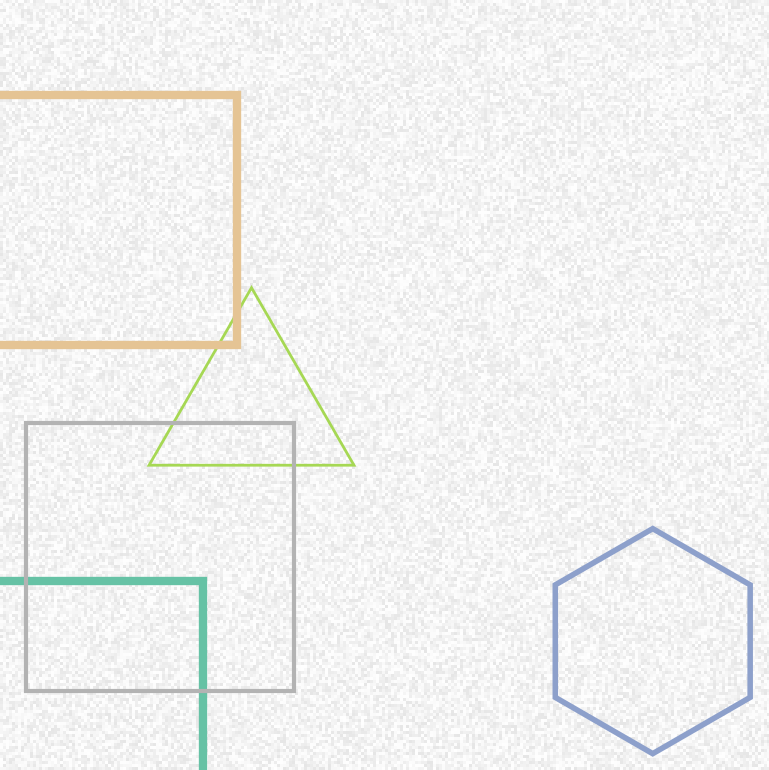[{"shape": "square", "thickness": 3, "radius": 0.71, "center": [0.122, 0.104]}, {"shape": "hexagon", "thickness": 2, "radius": 0.73, "center": [0.848, 0.167]}, {"shape": "triangle", "thickness": 1, "radius": 0.77, "center": [0.327, 0.473]}, {"shape": "square", "thickness": 3, "radius": 0.81, "center": [0.146, 0.714]}, {"shape": "square", "thickness": 1.5, "radius": 0.87, "center": [0.207, 0.276]}]